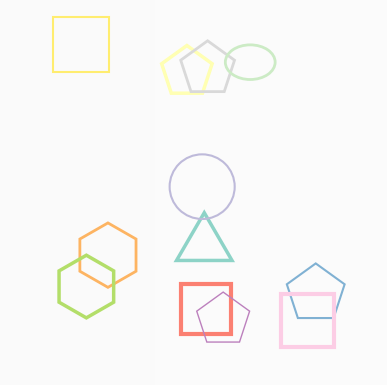[{"shape": "triangle", "thickness": 2.5, "radius": 0.41, "center": [0.527, 0.365]}, {"shape": "pentagon", "thickness": 2.5, "radius": 0.34, "center": [0.482, 0.813]}, {"shape": "circle", "thickness": 1.5, "radius": 0.42, "center": [0.522, 0.515]}, {"shape": "square", "thickness": 3, "radius": 0.32, "center": [0.533, 0.198]}, {"shape": "pentagon", "thickness": 1.5, "radius": 0.39, "center": [0.815, 0.237]}, {"shape": "hexagon", "thickness": 2, "radius": 0.42, "center": [0.279, 0.337]}, {"shape": "hexagon", "thickness": 2.5, "radius": 0.41, "center": [0.223, 0.256]}, {"shape": "square", "thickness": 3, "radius": 0.34, "center": [0.794, 0.168]}, {"shape": "pentagon", "thickness": 2, "radius": 0.36, "center": [0.536, 0.821]}, {"shape": "pentagon", "thickness": 1, "radius": 0.36, "center": [0.576, 0.17]}, {"shape": "oval", "thickness": 2, "radius": 0.32, "center": [0.646, 0.838]}, {"shape": "square", "thickness": 1.5, "radius": 0.36, "center": [0.209, 0.884]}]